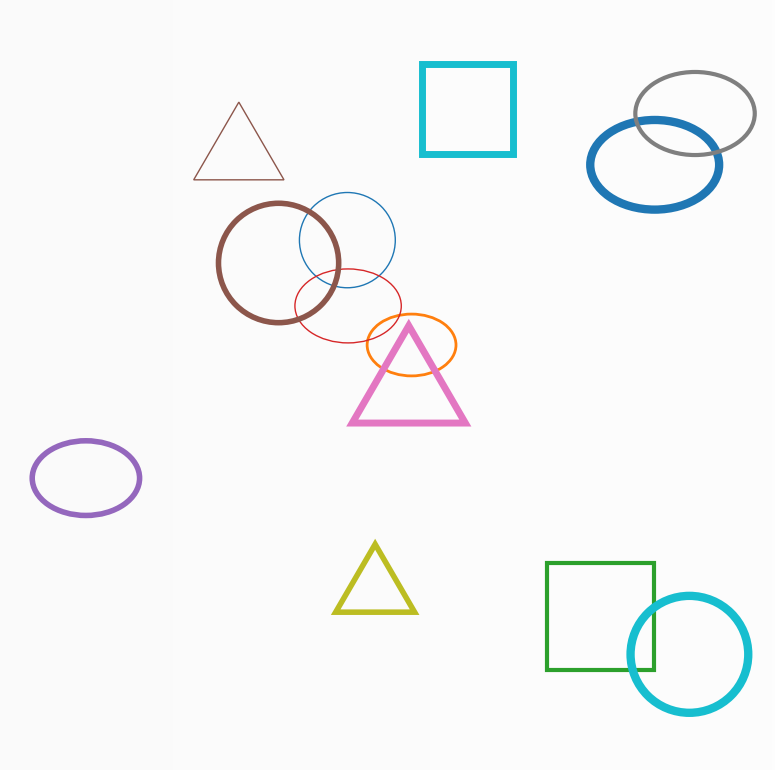[{"shape": "oval", "thickness": 3, "radius": 0.42, "center": [0.845, 0.786]}, {"shape": "circle", "thickness": 0.5, "radius": 0.31, "center": [0.448, 0.688]}, {"shape": "oval", "thickness": 1, "radius": 0.29, "center": [0.531, 0.552]}, {"shape": "square", "thickness": 1.5, "radius": 0.34, "center": [0.775, 0.199]}, {"shape": "oval", "thickness": 0.5, "radius": 0.34, "center": [0.449, 0.603]}, {"shape": "oval", "thickness": 2, "radius": 0.35, "center": [0.111, 0.379]}, {"shape": "circle", "thickness": 2, "radius": 0.39, "center": [0.359, 0.658]}, {"shape": "triangle", "thickness": 0.5, "radius": 0.34, "center": [0.308, 0.8]}, {"shape": "triangle", "thickness": 2.5, "radius": 0.42, "center": [0.527, 0.493]}, {"shape": "oval", "thickness": 1.5, "radius": 0.39, "center": [0.897, 0.853]}, {"shape": "triangle", "thickness": 2, "radius": 0.29, "center": [0.484, 0.234]}, {"shape": "square", "thickness": 2.5, "radius": 0.29, "center": [0.603, 0.858]}, {"shape": "circle", "thickness": 3, "radius": 0.38, "center": [0.89, 0.15]}]